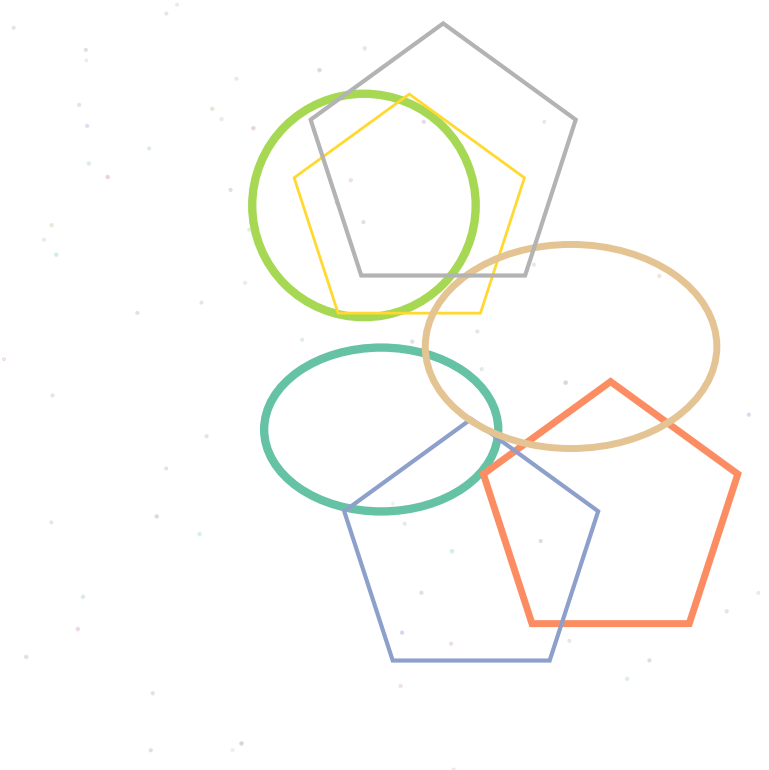[{"shape": "oval", "thickness": 3, "radius": 0.76, "center": [0.495, 0.442]}, {"shape": "pentagon", "thickness": 2.5, "radius": 0.87, "center": [0.793, 0.331]}, {"shape": "pentagon", "thickness": 1.5, "radius": 0.87, "center": [0.612, 0.282]}, {"shape": "circle", "thickness": 3, "radius": 0.73, "center": [0.473, 0.733]}, {"shape": "pentagon", "thickness": 1, "radius": 0.79, "center": [0.532, 0.721]}, {"shape": "oval", "thickness": 2.5, "radius": 0.95, "center": [0.742, 0.55]}, {"shape": "pentagon", "thickness": 1.5, "radius": 0.91, "center": [0.576, 0.789]}]